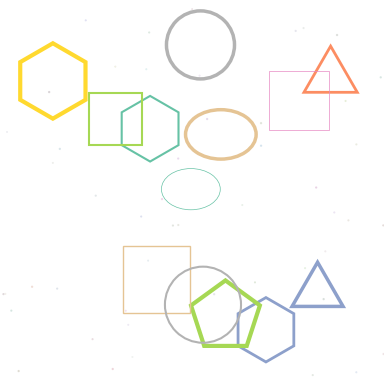[{"shape": "oval", "thickness": 0.5, "radius": 0.38, "center": [0.496, 0.509]}, {"shape": "hexagon", "thickness": 1.5, "radius": 0.43, "center": [0.39, 0.666]}, {"shape": "triangle", "thickness": 2, "radius": 0.4, "center": [0.859, 0.8]}, {"shape": "hexagon", "thickness": 2, "radius": 0.42, "center": [0.691, 0.143]}, {"shape": "triangle", "thickness": 2.5, "radius": 0.38, "center": [0.825, 0.242]}, {"shape": "square", "thickness": 0.5, "radius": 0.39, "center": [0.777, 0.739]}, {"shape": "pentagon", "thickness": 3, "radius": 0.47, "center": [0.586, 0.178]}, {"shape": "square", "thickness": 1.5, "radius": 0.34, "center": [0.3, 0.691]}, {"shape": "hexagon", "thickness": 3, "radius": 0.49, "center": [0.137, 0.79]}, {"shape": "oval", "thickness": 2.5, "radius": 0.46, "center": [0.574, 0.651]}, {"shape": "square", "thickness": 1, "radius": 0.43, "center": [0.406, 0.275]}, {"shape": "circle", "thickness": 1.5, "radius": 0.49, "center": [0.527, 0.209]}, {"shape": "circle", "thickness": 2.5, "radius": 0.44, "center": [0.521, 0.883]}]